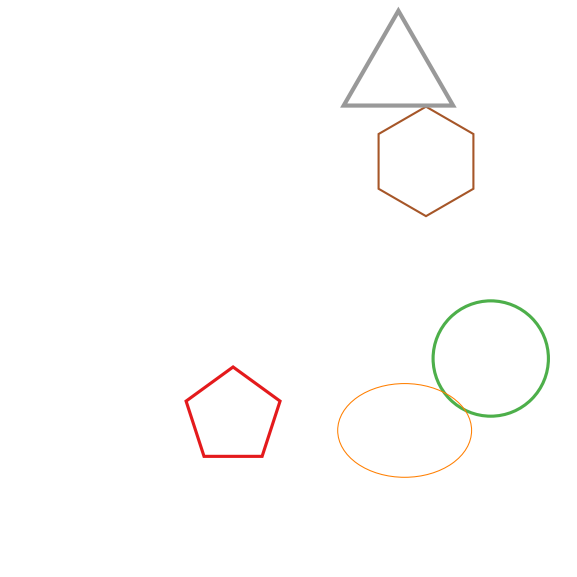[{"shape": "pentagon", "thickness": 1.5, "radius": 0.43, "center": [0.404, 0.278]}, {"shape": "circle", "thickness": 1.5, "radius": 0.5, "center": [0.85, 0.378]}, {"shape": "oval", "thickness": 0.5, "radius": 0.58, "center": [0.701, 0.254]}, {"shape": "hexagon", "thickness": 1, "radius": 0.47, "center": [0.738, 0.72]}, {"shape": "triangle", "thickness": 2, "radius": 0.55, "center": [0.69, 0.871]}]